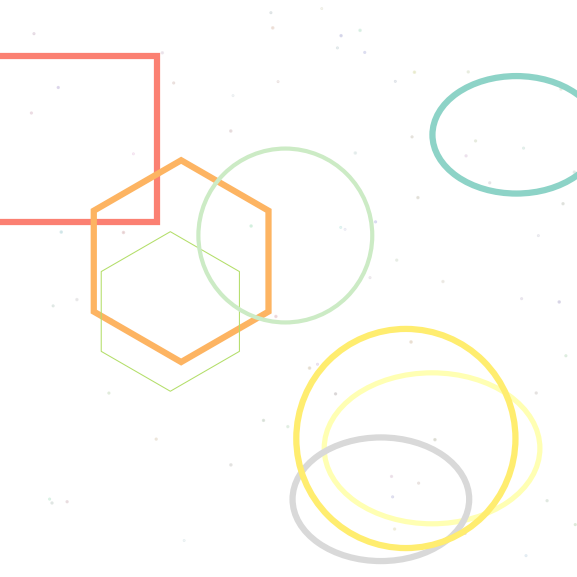[{"shape": "oval", "thickness": 3, "radius": 0.73, "center": [0.894, 0.766]}, {"shape": "oval", "thickness": 2.5, "radius": 0.93, "center": [0.748, 0.223]}, {"shape": "square", "thickness": 3, "radius": 0.72, "center": [0.128, 0.759]}, {"shape": "hexagon", "thickness": 3, "radius": 0.87, "center": [0.314, 0.547]}, {"shape": "hexagon", "thickness": 0.5, "radius": 0.69, "center": [0.295, 0.46]}, {"shape": "oval", "thickness": 3, "radius": 0.76, "center": [0.66, 0.135]}, {"shape": "circle", "thickness": 2, "radius": 0.75, "center": [0.494, 0.591]}, {"shape": "circle", "thickness": 3, "radius": 0.95, "center": [0.703, 0.24]}]